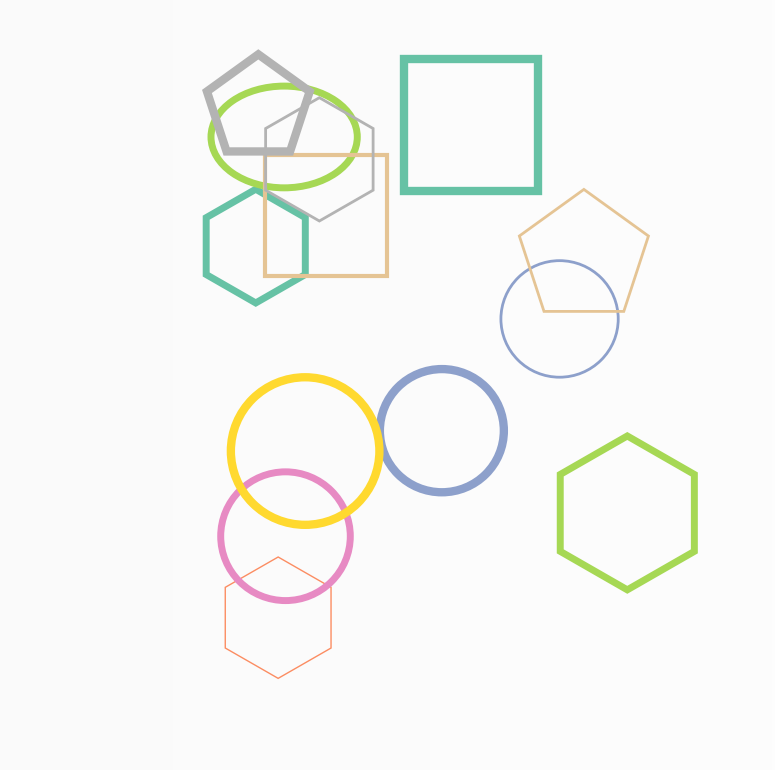[{"shape": "square", "thickness": 3, "radius": 0.43, "center": [0.608, 0.838]}, {"shape": "hexagon", "thickness": 2.5, "radius": 0.37, "center": [0.33, 0.68]}, {"shape": "hexagon", "thickness": 0.5, "radius": 0.39, "center": [0.359, 0.198]}, {"shape": "circle", "thickness": 1, "radius": 0.38, "center": [0.722, 0.586]}, {"shape": "circle", "thickness": 3, "radius": 0.4, "center": [0.57, 0.441]}, {"shape": "circle", "thickness": 2.5, "radius": 0.42, "center": [0.368, 0.304]}, {"shape": "oval", "thickness": 2.5, "radius": 0.47, "center": [0.367, 0.822]}, {"shape": "hexagon", "thickness": 2.5, "radius": 0.5, "center": [0.809, 0.334]}, {"shape": "circle", "thickness": 3, "radius": 0.48, "center": [0.394, 0.414]}, {"shape": "pentagon", "thickness": 1, "radius": 0.44, "center": [0.753, 0.666]}, {"shape": "square", "thickness": 1.5, "radius": 0.39, "center": [0.42, 0.72]}, {"shape": "pentagon", "thickness": 3, "radius": 0.35, "center": [0.333, 0.86]}, {"shape": "hexagon", "thickness": 1, "radius": 0.4, "center": [0.412, 0.793]}]